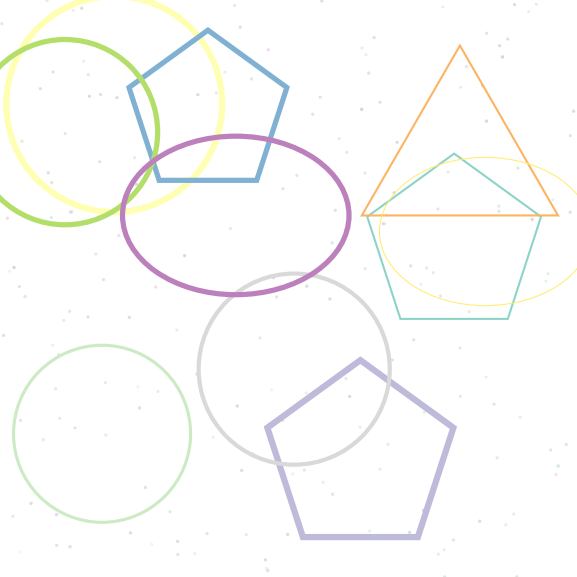[{"shape": "pentagon", "thickness": 1, "radius": 0.79, "center": [0.786, 0.575]}, {"shape": "circle", "thickness": 3, "radius": 0.93, "center": [0.198, 0.819]}, {"shape": "pentagon", "thickness": 3, "radius": 0.85, "center": [0.624, 0.206]}, {"shape": "pentagon", "thickness": 2.5, "radius": 0.72, "center": [0.36, 0.803]}, {"shape": "triangle", "thickness": 1, "radius": 0.98, "center": [0.796, 0.724]}, {"shape": "circle", "thickness": 2.5, "radius": 0.8, "center": [0.113, 0.77]}, {"shape": "circle", "thickness": 2, "radius": 0.83, "center": [0.509, 0.36]}, {"shape": "oval", "thickness": 2.5, "radius": 0.98, "center": [0.408, 0.626]}, {"shape": "circle", "thickness": 1.5, "radius": 0.77, "center": [0.177, 0.248]}, {"shape": "oval", "thickness": 0.5, "radius": 0.92, "center": [0.84, 0.598]}]